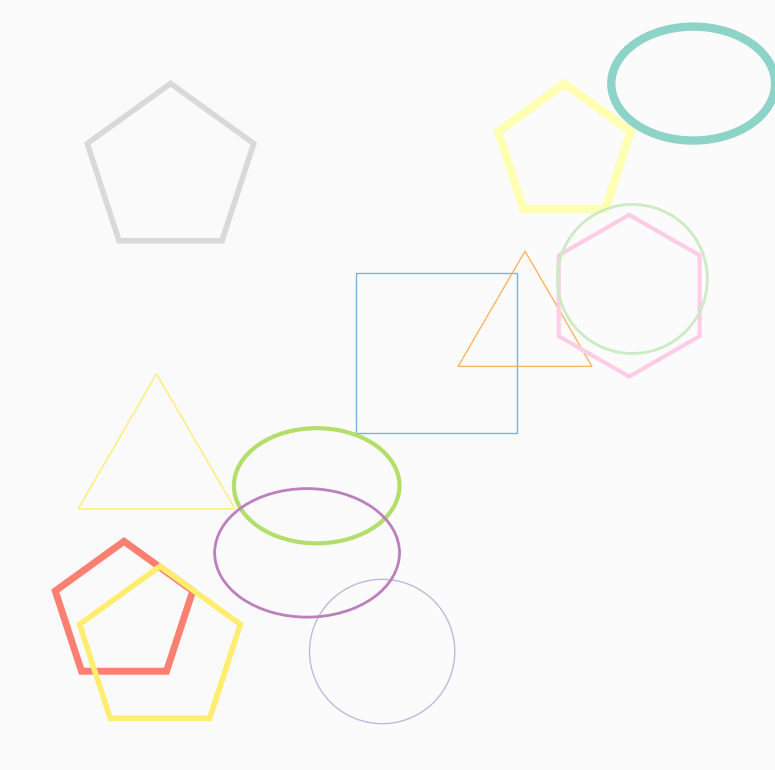[{"shape": "oval", "thickness": 3, "radius": 0.53, "center": [0.894, 0.891]}, {"shape": "pentagon", "thickness": 3, "radius": 0.45, "center": [0.728, 0.801]}, {"shape": "circle", "thickness": 0.5, "radius": 0.47, "center": [0.493, 0.154]}, {"shape": "pentagon", "thickness": 2.5, "radius": 0.47, "center": [0.16, 0.204]}, {"shape": "square", "thickness": 0.5, "radius": 0.52, "center": [0.563, 0.542]}, {"shape": "triangle", "thickness": 0.5, "radius": 0.5, "center": [0.677, 0.574]}, {"shape": "oval", "thickness": 1.5, "radius": 0.53, "center": [0.409, 0.369]}, {"shape": "hexagon", "thickness": 1.5, "radius": 0.53, "center": [0.812, 0.616]}, {"shape": "pentagon", "thickness": 2, "radius": 0.56, "center": [0.22, 0.779]}, {"shape": "oval", "thickness": 1, "radius": 0.6, "center": [0.396, 0.282]}, {"shape": "circle", "thickness": 1, "radius": 0.48, "center": [0.816, 0.638]}, {"shape": "triangle", "thickness": 0.5, "radius": 0.58, "center": [0.202, 0.398]}, {"shape": "pentagon", "thickness": 2, "radius": 0.55, "center": [0.206, 0.155]}]